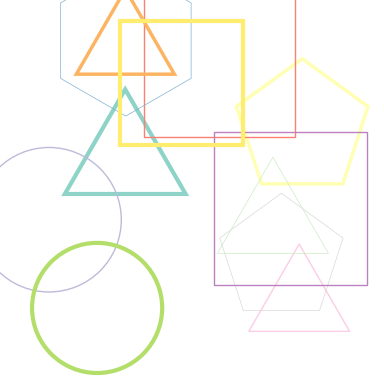[{"shape": "triangle", "thickness": 3, "radius": 0.91, "center": [0.325, 0.587]}, {"shape": "pentagon", "thickness": 2.5, "radius": 0.9, "center": [0.785, 0.668]}, {"shape": "circle", "thickness": 1, "radius": 0.94, "center": [0.127, 0.429]}, {"shape": "square", "thickness": 1, "radius": 0.98, "center": [0.57, 0.842]}, {"shape": "hexagon", "thickness": 0.5, "radius": 0.98, "center": [0.327, 0.894]}, {"shape": "triangle", "thickness": 2.5, "radius": 0.74, "center": [0.326, 0.881]}, {"shape": "circle", "thickness": 3, "radius": 0.85, "center": [0.252, 0.2]}, {"shape": "triangle", "thickness": 1, "radius": 0.76, "center": [0.777, 0.215]}, {"shape": "pentagon", "thickness": 0.5, "radius": 0.84, "center": [0.731, 0.33]}, {"shape": "square", "thickness": 1, "radius": 0.99, "center": [0.754, 0.459]}, {"shape": "triangle", "thickness": 0.5, "radius": 0.83, "center": [0.709, 0.425]}, {"shape": "square", "thickness": 3, "radius": 0.8, "center": [0.472, 0.784]}]